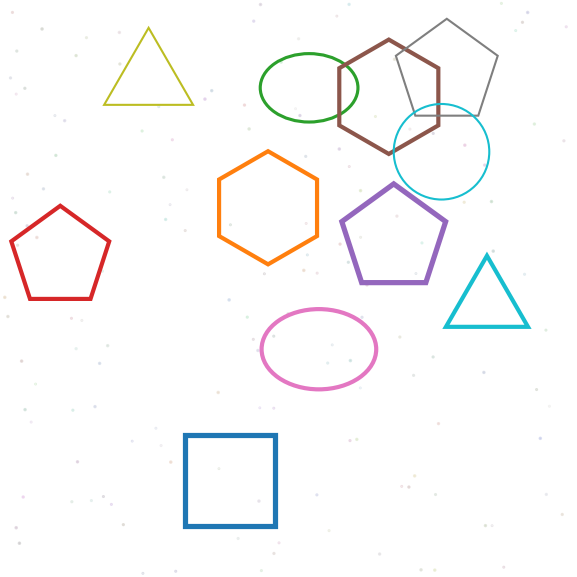[{"shape": "square", "thickness": 2.5, "radius": 0.39, "center": [0.398, 0.167]}, {"shape": "hexagon", "thickness": 2, "radius": 0.49, "center": [0.464, 0.639]}, {"shape": "oval", "thickness": 1.5, "radius": 0.42, "center": [0.535, 0.847]}, {"shape": "pentagon", "thickness": 2, "radius": 0.45, "center": [0.104, 0.554]}, {"shape": "pentagon", "thickness": 2.5, "radius": 0.47, "center": [0.682, 0.586]}, {"shape": "hexagon", "thickness": 2, "radius": 0.5, "center": [0.673, 0.832]}, {"shape": "oval", "thickness": 2, "radius": 0.5, "center": [0.552, 0.394]}, {"shape": "pentagon", "thickness": 1, "radius": 0.46, "center": [0.774, 0.874]}, {"shape": "triangle", "thickness": 1, "radius": 0.44, "center": [0.257, 0.862]}, {"shape": "triangle", "thickness": 2, "radius": 0.41, "center": [0.843, 0.474]}, {"shape": "circle", "thickness": 1, "radius": 0.41, "center": [0.765, 0.736]}]